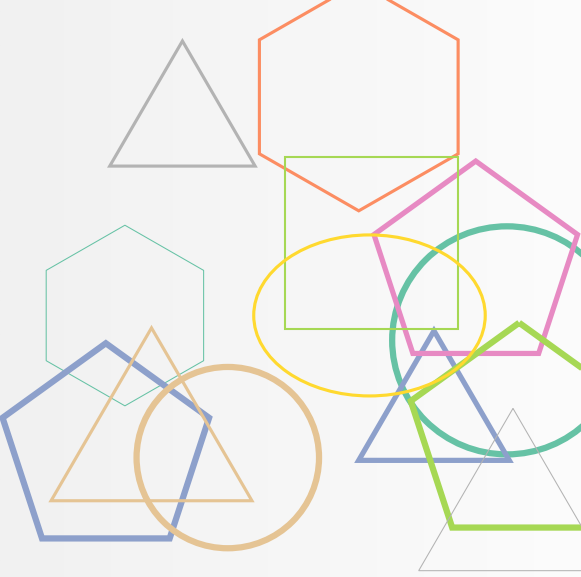[{"shape": "hexagon", "thickness": 0.5, "radius": 0.78, "center": [0.215, 0.453]}, {"shape": "circle", "thickness": 3, "radius": 0.99, "center": [0.872, 0.41]}, {"shape": "hexagon", "thickness": 1.5, "radius": 0.99, "center": [0.617, 0.831]}, {"shape": "pentagon", "thickness": 3, "radius": 0.93, "center": [0.182, 0.218]}, {"shape": "triangle", "thickness": 2.5, "radius": 0.75, "center": [0.747, 0.277]}, {"shape": "pentagon", "thickness": 2.5, "radius": 0.92, "center": [0.819, 0.536]}, {"shape": "square", "thickness": 1, "radius": 0.75, "center": [0.639, 0.579]}, {"shape": "pentagon", "thickness": 3, "radius": 0.98, "center": [0.893, 0.244]}, {"shape": "oval", "thickness": 1.5, "radius": 1.0, "center": [0.636, 0.453]}, {"shape": "circle", "thickness": 3, "radius": 0.78, "center": [0.392, 0.207]}, {"shape": "triangle", "thickness": 1.5, "radius": 1.0, "center": [0.261, 0.232]}, {"shape": "triangle", "thickness": 1.5, "radius": 0.72, "center": [0.314, 0.784]}, {"shape": "triangle", "thickness": 0.5, "radius": 0.94, "center": [0.883, 0.105]}]